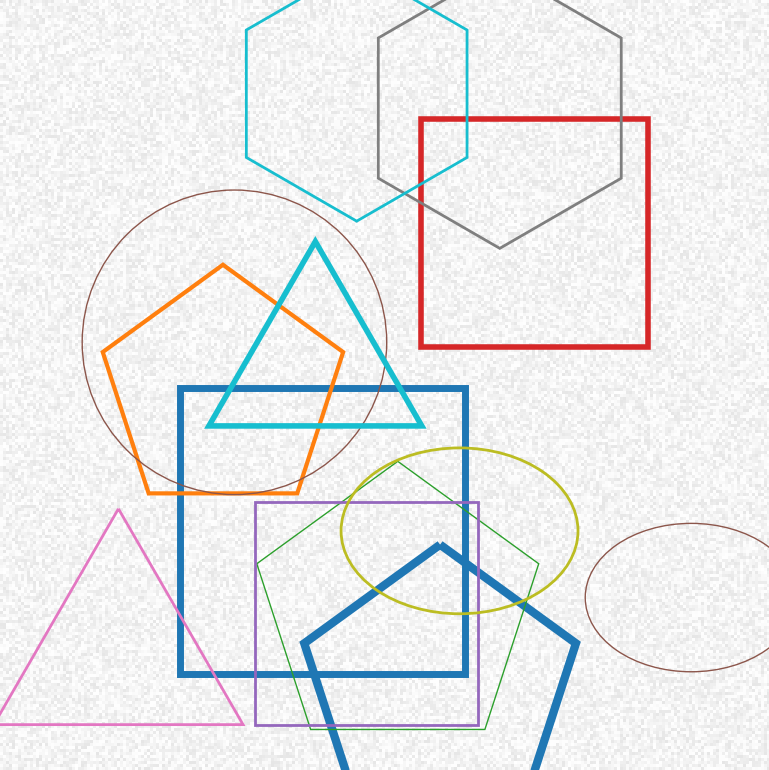[{"shape": "square", "thickness": 2.5, "radius": 0.93, "center": [0.419, 0.31]}, {"shape": "pentagon", "thickness": 3, "radius": 0.93, "center": [0.572, 0.107]}, {"shape": "pentagon", "thickness": 1.5, "radius": 0.82, "center": [0.29, 0.492]}, {"shape": "pentagon", "thickness": 0.5, "radius": 0.96, "center": [0.517, 0.208]}, {"shape": "square", "thickness": 2, "radius": 0.74, "center": [0.694, 0.697]}, {"shape": "square", "thickness": 1, "radius": 0.72, "center": [0.476, 0.203]}, {"shape": "oval", "thickness": 0.5, "radius": 0.69, "center": [0.898, 0.224]}, {"shape": "circle", "thickness": 0.5, "radius": 0.99, "center": [0.304, 0.555]}, {"shape": "triangle", "thickness": 1, "radius": 0.93, "center": [0.154, 0.152]}, {"shape": "hexagon", "thickness": 1, "radius": 0.91, "center": [0.649, 0.86]}, {"shape": "oval", "thickness": 1, "radius": 0.77, "center": [0.597, 0.311]}, {"shape": "hexagon", "thickness": 1, "radius": 0.83, "center": [0.463, 0.878]}, {"shape": "triangle", "thickness": 2, "radius": 0.8, "center": [0.41, 0.527]}]